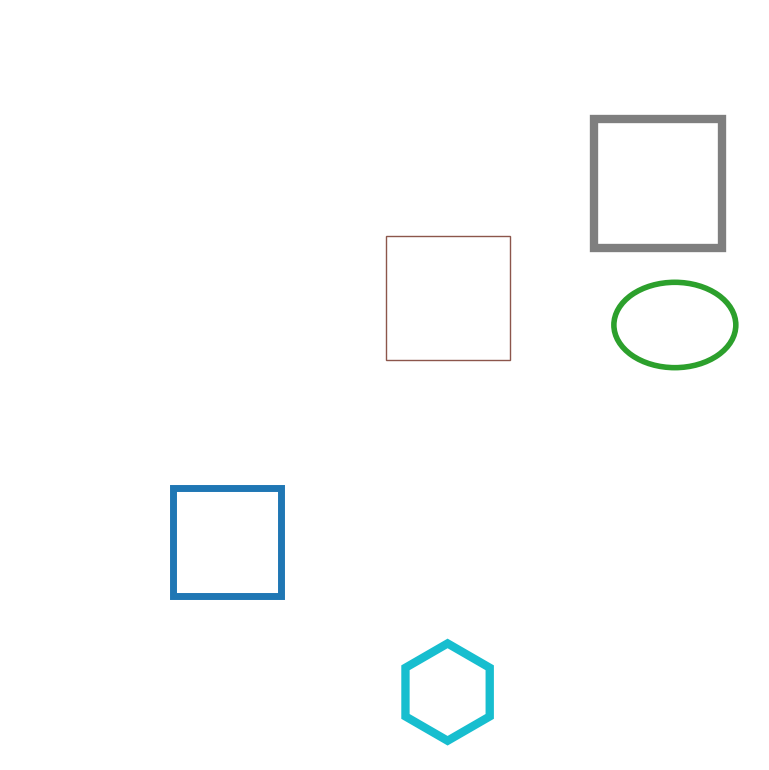[{"shape": "square", "thickness": 2.5, "radius": 0.35, "center": [0.295, 0.296]}, {"shape": "oval", "thickness": 2, "radius": 0.4, "center": [0.876, 0.578]}, {"shape": "square", "thickness": 0.5, "radius": 0.4, "center": [0.582, 0.613]}, {"shape": "square", "thickness": 3, "radius": 0.42, "center": [0.855, 0.761]}, {"shape": "hexagon", "thickness": 3, "radius": 0.32, "center": [0.581, 0.101]}]